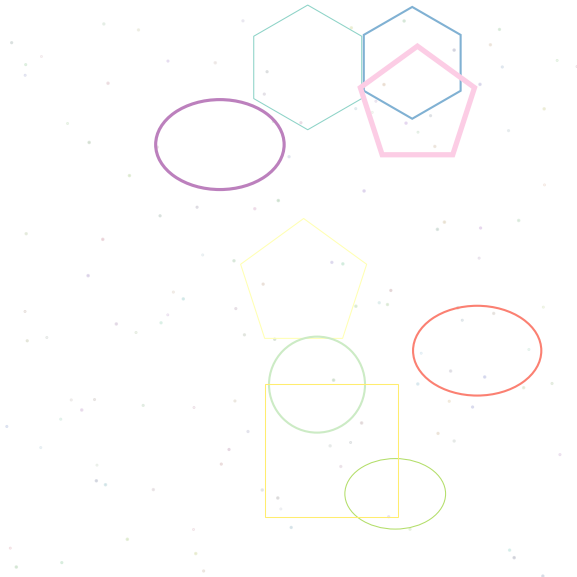[{"shape": "hexagon", "thickness": 0.5, "radius": 0.54, "center": [0.533, 0.882]}, {"shape": "pentagon", "thickness": 0.5, "radius": 0.57, "center": [0.526, 0.506]}, {"shape": "oval", "thickness": 1, "radius": 0.56, "center": [0.826, 0.392]}, {"shape": "hexagon", "thickness": 1, "radius": 0.48, "center": [0.714, 0.89]}, {"shape": "oval", "thickness": 0.5, "radius": 0.44, "center": [0.684, 0.144]}, {"shape": "pentagon", "thickness": 2.5, "radius": 0.52, "center": [0.723, 0.815]}, {"shape": "oval", "thickness": 1.5, "radius": 0.56, "center": [0.381, 0.749]}, {"shape": "circle", "thickness": 1, "radius": 0.42, "center": [0.549, 0.333]}, {"shape": "square", "thickness": 0.5, "radius": 0.58, "center": [0.574, 0.219]}]